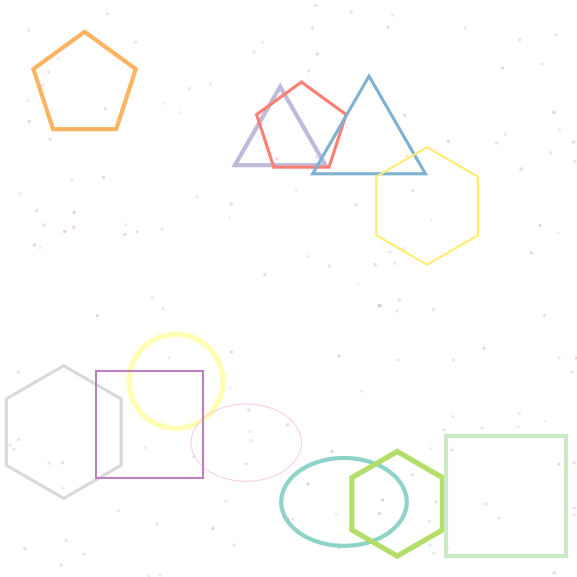[{"shape": "oval", "thickness": 2, "radius": 0.54, "center": [0.596, 0.13]}, {"shape": "circle", "thickness": 2.5, "radius": 0.41, "center": [0.305, 0.339]}, {"shape": "triangle", "thickness": 2, "radius": 0.45, "center": [0.485, 0.758]}, {"shape": "pentagon", "thickness": 1.5, "radius": 0.41, "center": [0.522, 0.776]}, {"shape": "triangle", "thickness": 1.5, "radius": 0.56, "center": [0.639, 0.755]}, {"shape": "pentagon", "thickness": 2, "radius": 0.47, "center": [0.147, 0.851]}, {"shape": "hexagon", "thickness": 2.5, "radius": 0.45, "center": [0.688, 0.127]}, {"shape": "oval", "thickness": 0.5, "radius": 0.48, "center": [0.426, 0.233]}, {"shape": "hexagon", "thickness": 1.5, "radius": 0.57, "center": [0.11, 0.251]}, {"shape": "square", "thickness": 1, "radius": 0.46, "center": [0.258, 0.265]}, {"shape": "square", "thickness": 2, "radius": 0.52, "center": [0.876, 0.14]}, {"shape": "hexagon", "thickness": 1, "radius": 0.51, "center": [0.74, 0.642]}]